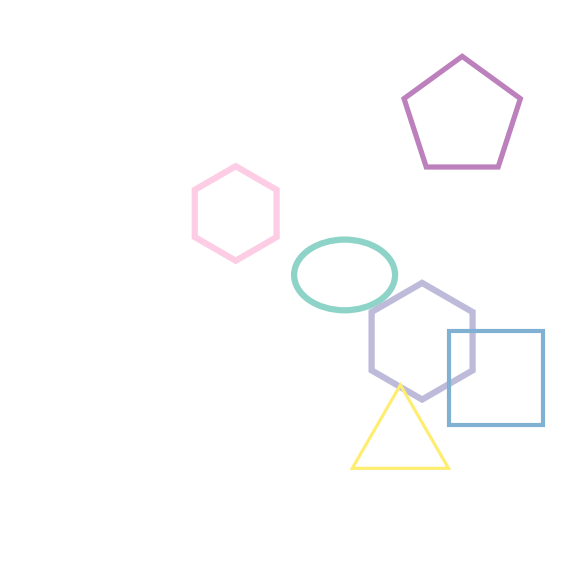[{"shape": "oval", "thickness": 3, "radius": 0.44, "center": [0.597, 0.523]}, {"shape": "hexagon", "thickness": 3, "radius": 0.5, "center": [0.731, 0.408]}, {"shape": "square", "thickness": 2, "radius": 0.41, "center": [0.859, 0.344]}, {"shape": "hexagon", "thickness": 3, "radius": 0.41, "center": [0.408, 0.63]}, {"shape": "pentagon", "thickness": 2.5, "radius": 0.53, "center": [0.8, 0.796]}, {"shape": "triangle", "thickness": 1.5, "radius": 0.48, "center": [0.693, 0.236]}]